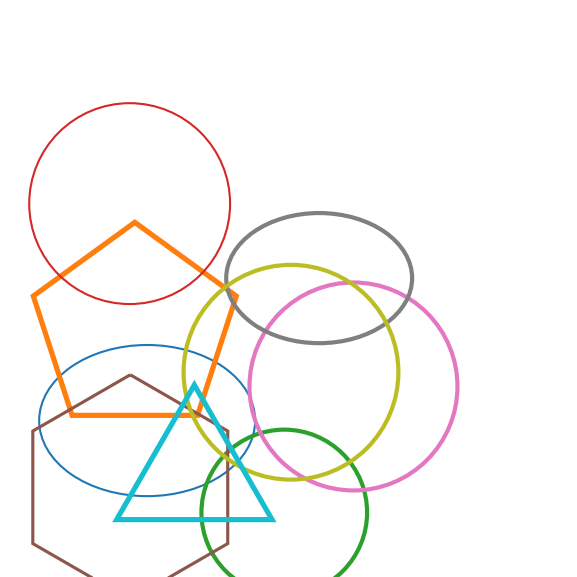[{"shape": "oval", "thickness": 1, "radius": 0.93, "center": [0.255, 0.271]}, {"shape": "pentagon", "thickness": 2.5, "radius": 0.92, "center": [0.233, 0.429]}, {"shape": "circle", "thickness": 2, "radius": 0.72, "center": [0.492, 0.112]}, {"shape": "circle", "thickness": 1, "radius": 0.87, "center": [0.225, 0.647]}, {"shape": "hexagon", "thickness": 1.5, "radius": 0.97, "center": [0.226, 0.155]}, {"shape": "circle", "thickness": 2, "radius": 0.9, "center": [0.612, 0.33]}, {"shape": "oval", "thickness": 2, "radius": 0.8, "center": [0.553, 0.518]}, {"shape": "circle", "thickness": 2, "radius": 0.93, "center": [0.504, 0.355]}, {"shape": "triangle", "thickness": 2.5, "radius": 0.78, "center": [0.337, 0.177]}]